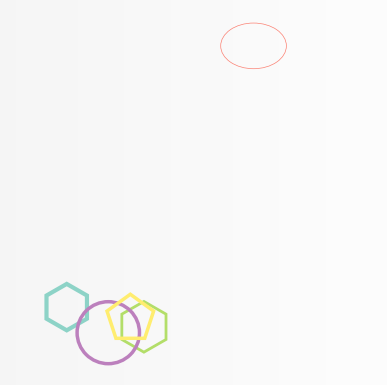[{"shape": "hexagon", "thickness": 3, "radius": 0.3, "center": [0.172, 0.202]}, {"shape": "oval", "thickness": 0.5, "radius": 0.42, "center": [0.654, 0.881]}, {"shape": "hexagon", "thickness": 2, "radius": 0.33, "center": [0.371, 0.151]}, {"shape": "circle", "thickness": 2.5, "radius": 0.4, "center": [0.279, 0.136]}, {"shape": "pentagon", "thickness": 2.5, "radius": 0.32, "center": [0.336, 0.172]}]